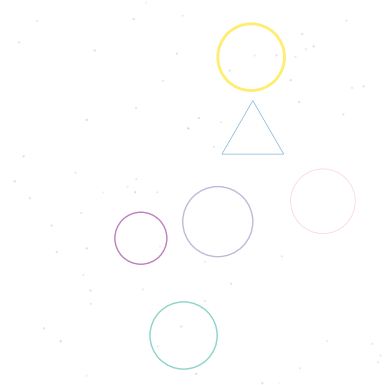[{"shape": "circle", "thickness": 1, "radius": 0.44, "center": [0.477, 0.129]}, {"shape": "circle", "thickness": 1, "radius": 0.46, "center": [0.566, 0.424]}, {"shape": "triangle", "thickness": 0.5, "radius": 0.46, "center": [0.657, 0.646]}, {"shape": "circle", "thickness": 0.5, "radius": 0.42, "center": [0.839, 0.477]}, {"shape": "circle", "thickness": 1, "radius": 0.34, "center": [0.366, 0.381]}, {"shape": "circle", "thickness": 2, "radius": 0.43, "center": [0.652, 0.851]}]